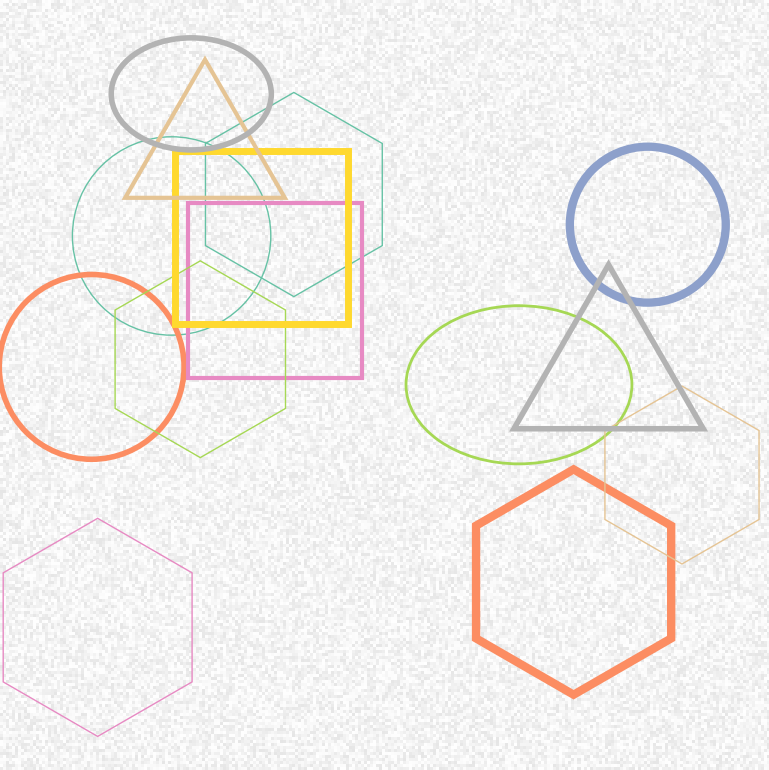[{"shape": "circle", "thickness": 0.5, "radius": 0.64, "center": [0.223, 0.694]}, {"shape": "hexagon", "thickness": 0.5, "radius": 0.66, "center": [0.382, 0.747]}, {"shape": "hexagon", "thickness": 3, "radius": 0.73, "center": [0.745, 0.244]}, {"shape": "circle", "thickness": 2, "radius": 0.6, "center": [0.119, 0.524]}, {"shape": "circle", "thickness": 3, "radius": 0.51, "center": [0.841, 0.708]}, {"shape": "square", "thickness": 1.5, "radius": 0.57, "center": [0.357, 0.623]}, {"shape": "hexagon", "thickness": 0.5, "radius": 0.71, "center": [0.127, 0.185]}, {"shape": "hexagon", "thickness": 0.5, "radius": 0.64, "center": [0.26, 0.533]}, {"shape": "oval", "thickness": 1, "radius": 0.73, "center": [0.674, 0.5]}, {"shape": "square", "thickness": 2.5, "radius": 0.56, "center": [0.34, 0.692]}, {"shape": "hexagon", "thickness": 0.5, "radius": 0.58, "center": [0.886, 0.383]}, {"shape": "triangle", "thickness": 1.5, "radius": 0.6, "center": [0.266, 0.803]}, {"shape": "triangle", "thickness": 2, "radius": 0.71, "center": [0.79, 0.514]}, {"shape": "oval", "thickness": 2, "radius": 0.52, "center": [0.248, 0.878]}]